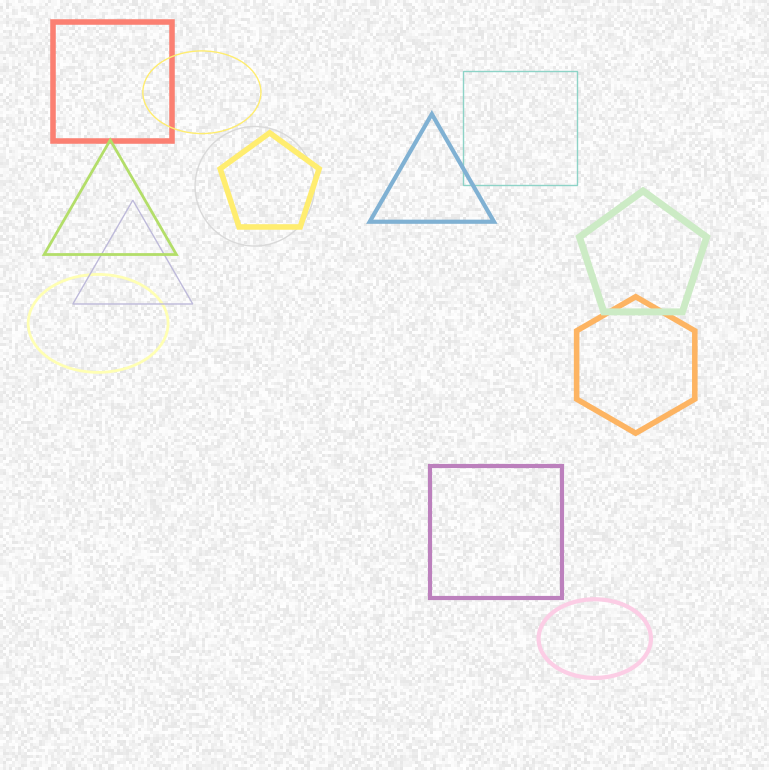[{"shape": "square", "thickness": 0.5, "radius": 0.37, "center": [0.675, 0.834]}, {"shape": "oval", "thickness": 1, "radius": 0.45, "center": [0.127, 0.58]}, {"shape": "triangle", "thickness": 0.5, "radius": 0.45, "center": [0.172, 0.65]}, {"shape": "square", "thickness": 2, "radius": 0.39, "center": [0.146, 0.895]}, {"shape": "triangle", "thickness": 1.5, "radius": 0.47, "center": [0.561, 0.759]}, {"shape": "hexagon", "thickness": 2, "radius": 0.44, "center": [0.826, 0.526]}, {"shape": "triangle", "thickness": 1, "radius": 0.5, "center": [0.143, 0.719]}, {"shape": "oval", "thickness": 1.5, "radius": 0.36, "center": [0.772, 0.171]}, {"shape": "circle", "thickness": 0.5, "radius": 0.39, "center": [0.331, 0.758]}, {"shape": "square", "thickness": 1.5, "radius": 0.43, "center": [0.644, 0.309]}, {"shape": "pentagon", "thickness": 2.5, "radius": 0.43, "center": [0.835, 0.665]}, {"shape": "oval", "thickness": 0.5, "radius": 0.38, "center": [0.262, 0.88]}, {"shape": "pentagon", "thickness": 2, "radius": 0.34, "center": [0.35, 0.76]}]